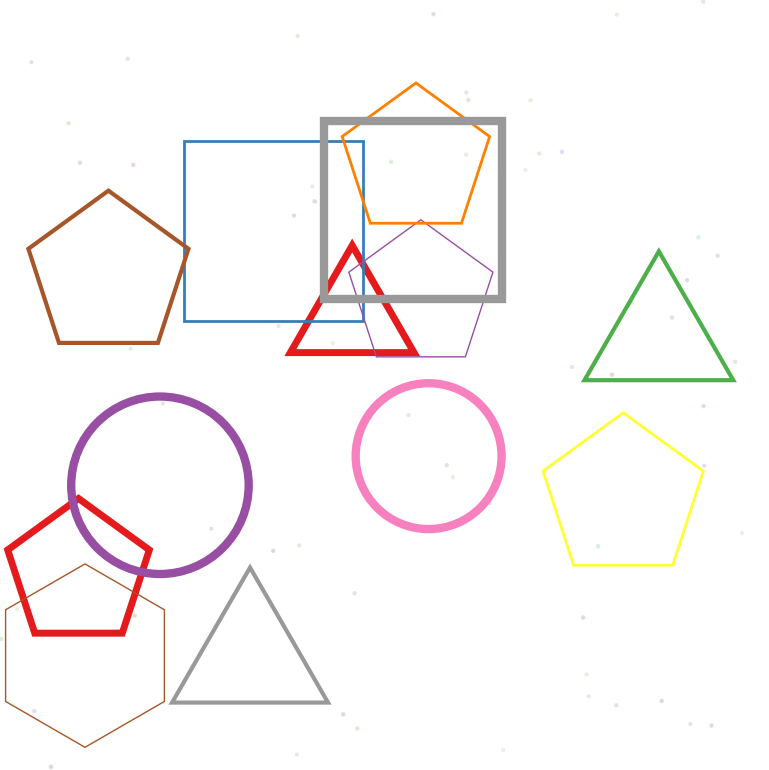[{"shape": "pentagon", "thickness": 2.5, "radius": 0.48, "center": [0.102, 0.256]}, {"shape": "triangle", "thickness": 2.5, "radius": 0.46, "center": [0.457, 0.588]}, {"shape": "square", "thickness": 1, "radius": 0.58, "center": [0.355, 0.7]}, {"shape": "triangle", "thickness": 1.5, "radius": 0.56, "center": [0.856, 0.562]}, {"shape": "pentagon", "thickness": 0.5, "radius": 0.49, "center": [0.547, 0.616]}, {"shape": "circle", "thickness": 3, "radius": 0.58, "center": [0.208, 0.37]}, {"shape": "pentagon", "thickness": 1, "radius": 0.5, "center": [0.54, 0.792]}, {"shape": "pentagon", "thickness": 1, "radius": 0.55, "center": [0.809, 0.354]}, {"shape": "pentagon", "thickness": 1.5, "radius": 0.55, "center": [0.141, 0.643]}, {"shape": "hexagon", "thickness": 0.5, "radius": 0.6, "center": [0.11, 0.149]}, {"shape": "circle", "thickness": 3, "radius": 0.47, "center": [0.557, 0.408]}, {"shape": "square", "thickness": 3, "radius": 0.58, "center": [0.536, 0.727]}, {"shape": "triangle", "thickness": 1.5, "radius": 0.58, "center": [0.325, 0.146]}]